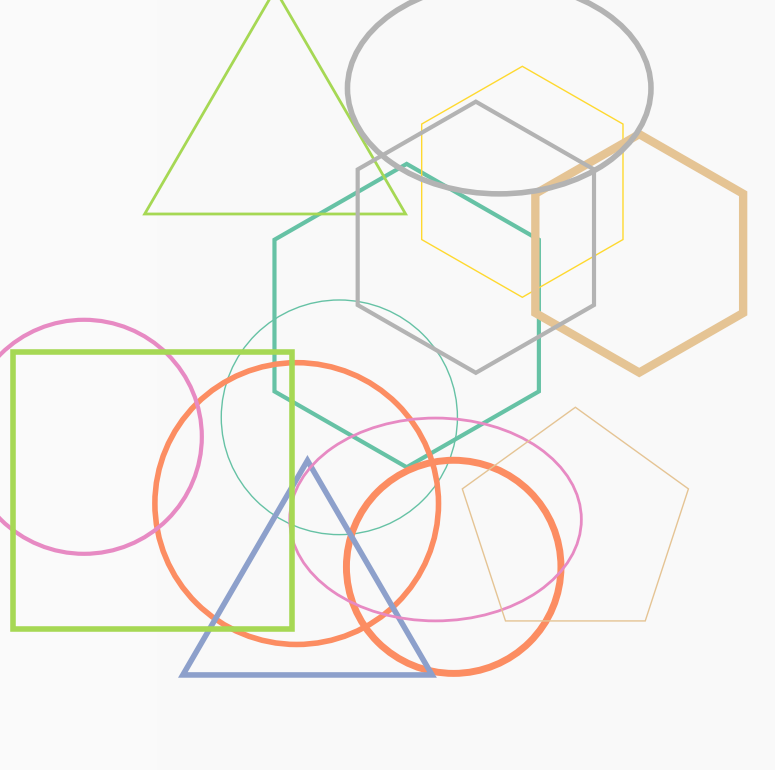[{"shape": "hexagon", "thickness": 1.5, "radius": 0.98, "center": [0.525, 0.59]}, {"shape": "circle", "thickness": 0.5, "radius": 0.76, "center": [0.438, 0.458]}, {"shape": "circle", "thickness": 2.5, "radius": 0.69, "center": [0.585, 0.264]}, {"shape": "circle", "thickness": 2, "radius": 0.91, "center": [0.383, 0.346]}, {"shape": "triangle", "thickness": 2, "radius": 0.93, "center": [0.397, 0.216]}, {"shape": "oval", "thickness": 1, "radius": 0.94, "center": [0.562, 0.325]}, {"shape": "circle", "thickness": 1.5, "radius": 0.76, "center": [0.108, 0.433]}, {"shape": "square", "thickness": 2, "radius": 0.9, "center": [0.197, 0.364]}, {"shape": "triangle", "thickness": 1, "radius": 0.97, "center": [0.355, 0.819]}, {"shape": "hexagon", "thickness": 0.5, "radius": 0.75, "center": [0.674, 0.764]}, {"shape": "hexagon", "thickness": 3, "radius": 0.77, "center": [0.825, 0.671]}, {"shape": "pentagon", "thickness": 0.5, "radius": 0.77, "center": [0.742, 0.318]}, {"shape": "oval", "thickness": 2, "radius": 0.98, "center": [0.644, 0.885]}, {"shape": "hexagon", "thickness": 1.5, "radius": 0.88, "center": [0.614, 0.692]}]